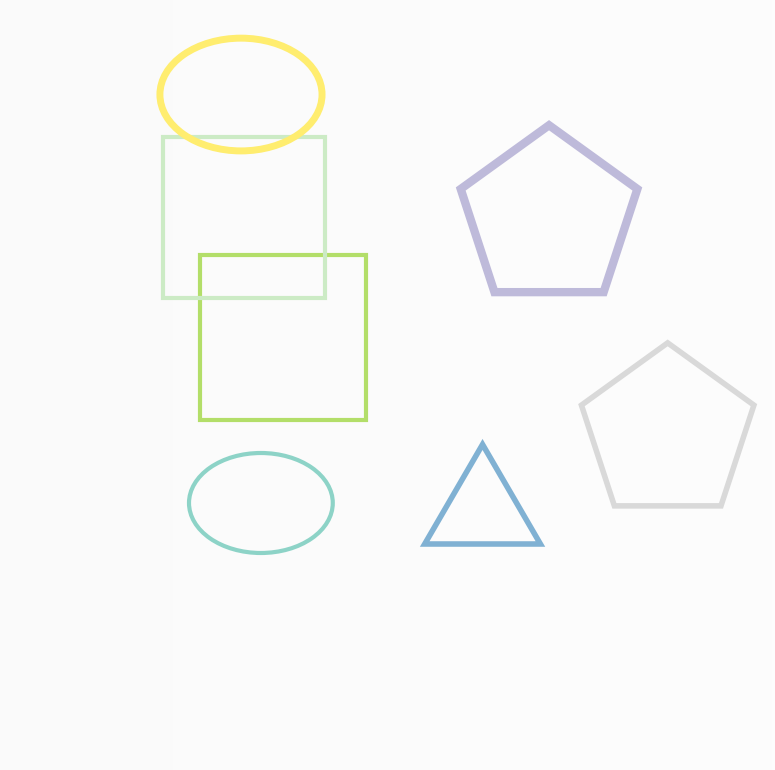[{"shape": "oval", "thickness": 1.5, "radius": 0.46, "center": [0.337, 0.347]}, {"shape": "pentagon", "thickness": 3, "radius": 0.6, "center": [0.708, 0.718]}, {"shape": "triangle", "thickness": 2, "radius": 0.43, "center": [0.623, 0.337]}, {"shape": "square", "thickness": 1.5, "radius": 0.54, "center": [0.365, 0.562]}, {"shape": "pentagon", "thickness": 2, "radius": 0.59, "center": [0.862, 0.438]}, {"shape": "square", "thickness": 1.5, "radius": 0.52, "center": [0.315, 0.717]}, {"shape": "oval", "thickness": 2.5, "radius": 0.52, "center": [0.311, 0.877]}]